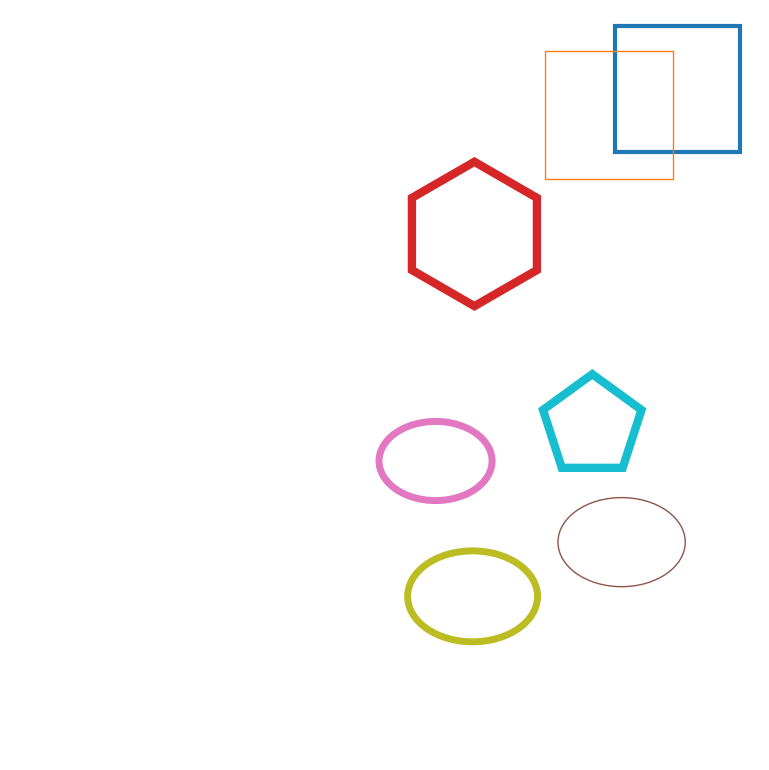[{"shape": "square", "thickness": 1.5, "radius": 0.41, "center": [0.88, 0.884]}, {"shape": "square", "thickness": 0.5, "radius": 0.42, "center": [0.791, 0.851]}, {"shape": "hexagon", "thickness": 3, "radius": 0.47, "center": [0.616, 0.696]}, {"shape": "oval", "thickness": 0.5, "radius": 0.41, "center": [0.807, 0.296]}, {"shape": "oval", "thickness": 2.5, "radius": 0.37, "center": [0.566, 0.401]}, {"shape": "oval", "thickness": 2.5, "radius": 0.42, "center": [0.614, 0.226]}, {"shape": "pentagon", "thickness": 3, "radius": 0.34, "center": [0.769, 0.447]}]